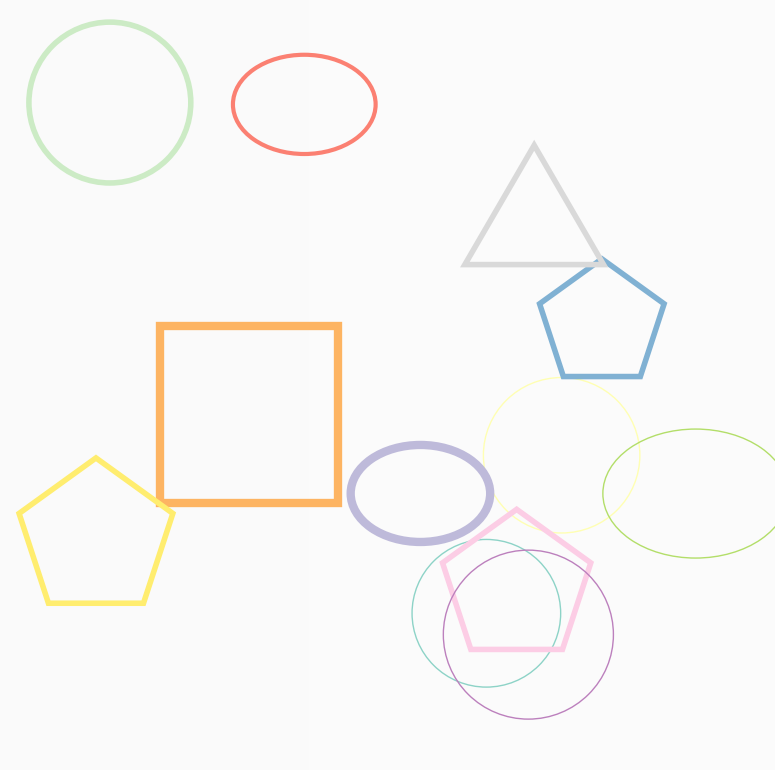[{"shape": "circle", "thickness": 0.5, "radius": 0.48, "center": [0.628, 0.204]}, {"shape": "circle", "thickness": 0.5, "radius": 0.5, "center": [0.725, 0.409]}, {"shape": "oval", "thickness": 3, "radius": 0.45, "center": [0.542, 0.359]}, {"shape": "oval", "thickness": 1.5, "radius": 0.46, "center": [0.393, 0.864]}, {"shape": "pentagon", "thickness": 2, "radius": 0.42, "center": [0.777, 0.579]}, {"shape": "square", "thickness": 3, "radius": 0.57, "center": [0.322, 0.461]}, {"shape": "oval", "thickness": 0.5, "radius": 0.6, "center": [0.898, 0.359]}, {"shape": "pentagon", "thickness": 2, "radius": 0.5, "center": [0.667, 0.238]}, {"shape": "triangle", "thickness": 2, "radius": 0.52, "center": [0.689, 0.708]}, {"shape": "circle", "thickness": 0.5, "radius": 0.55, "center": [0.682, 0.176]}, {"shape": "circle", "thickness": 2, "radius": 0.52, "center": [0.142, 0.867]}, {"shape": "pentagon", "thickness": 2, "radius": 0.52, "center": [0.124, 0.301]}]